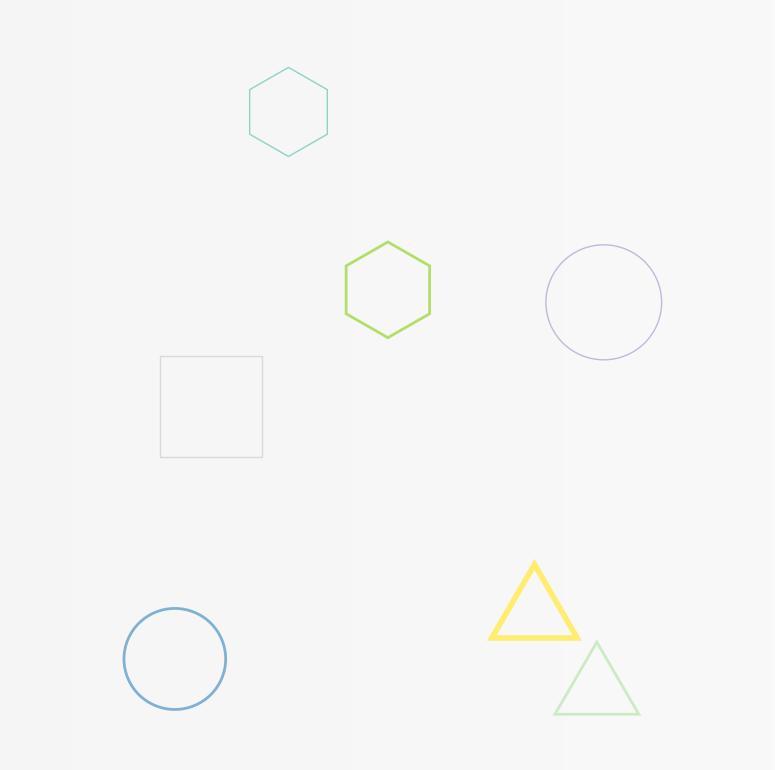[{"shape": "hexagon", "thickness": 0.5, "radius": 0.29, "center": [0.372, 0.855]}, {"shape": "circle", "thickness": 0.5, "radius": 0.37, "center": [0.779, 0.607]}, {"shape": "circle", "thickness": 1, "radius": 0.33, "center": [0.226, 0.144]}, {"shape": "hexagon", "thickness": 1, "radius": 0.31, "center": [0.5, 0.624]}, {"shape": "square", "thickness": 0.5, "radius": 0.33, "center": [0.273, 0.472]}, {"shape": "triangle", "thickness": 1, "radius": 0.31, "center": [0.77, 0.104]}, {"shape": "triangle", "thickness": 2, "radius": 0.32, "center": [0.69, 0.203]}]